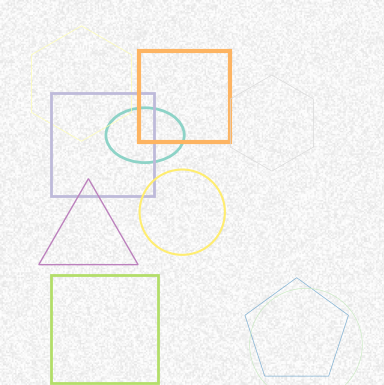[{"shape": "oval", "thickness": 2, "radius": 0.51, "center": [0.377, 0.649]}, {"shape": "hexagon", "thickness": 0.5, "radius": 0.75, "center": [0.212, 0.783]}, {"shape": "square", "thickness": 2, "radius": 0.67, "center": [0.266, 0.624]}, {"shape": "pentagon", "thickness": 0.5, "radius": 0.71, "center": [0.771, 0.137]}, {"shape": "square", "thickness": 3, "radius": 0.59, "center": [0.479, 0.75]}, {"shape": "square", "thickness": 2, "radius": 0.7, "center": [0.272, 0.146]}, {"shape": "hexagon", "thickness": 0.5, "radius": 0.62, "center": [0.706, 0.68]}, {"shape": "triangle", "thickness": 1, "radius": 0.74, "center": [0.23, 0.387]}, {"shape": "circle", "thickness": 0.5, "radius": 0.73, "center": [0.795, 0.105]}, {"shape": "circle", "thickness": 1.5, "radius": 0.55, "center": [0.473, 0.449]}]